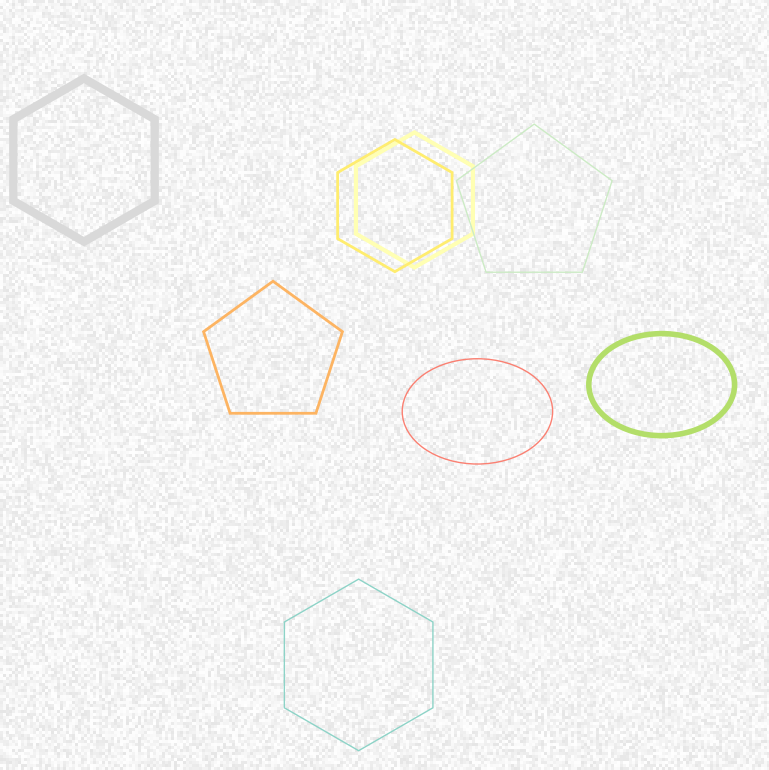[{"shape": "hexagon", "thickness": 0.5, "radius": 0.56, "center": [0.466, 0.136]}, {"shape": "hexagon", "thickness": 1.5, "radius": 0.44, "center": [0.538, 0.74]}, {"shape": "oval", "thickness": 0.5, "radius": 0.49, "center": [0.62, 0.466]}, {"shape": "pentagon", "thickness": 1, "radius": 0.47, "center": [0.355, 0.54]}, {"shape": "oval", "thickness": 2, "radius": 0.47, "center": [0.859, 0.5]}, {"shape": "hexagon", "thickness": 3, "radius": 0.53, "center": [0.109, 0.792]}, {"shape": "pentagon", "thickness": 0.5, "radius": 0.53, "center": [0.694, 0.732]}, {"shape": "hexagon", "thickness": 1, "radius": 0.43, "center": [0.513, 0.733]}]